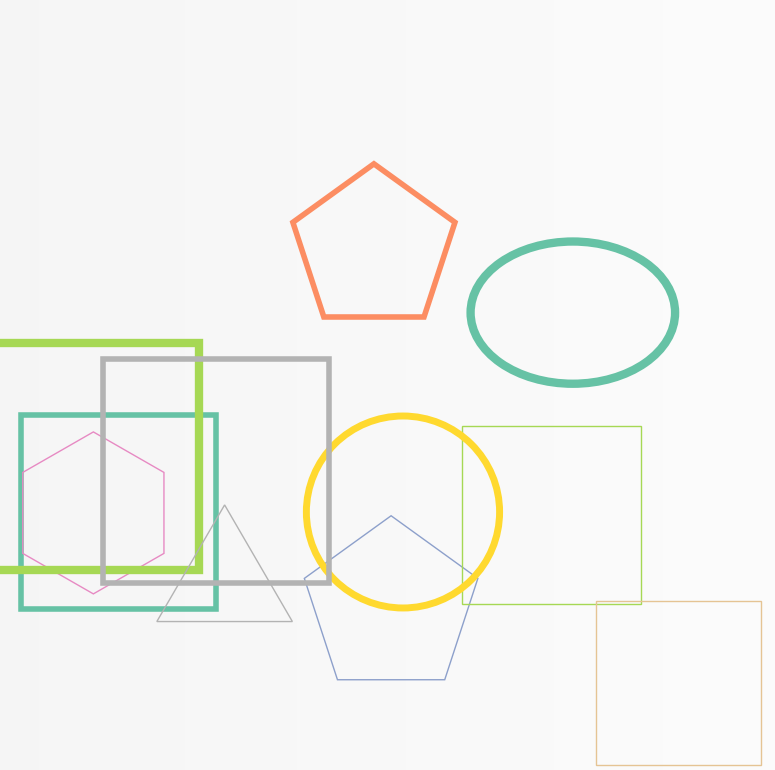[{"shape": "oval", "thickness": 3, "radius": 0.66, "center": [0.739, 0.594]}, {"shape": "square", "thickness": 2, "radius": 0.63, "center": [0.153, 0.335]}, {"shape": "pentagon", "thickness": 2, "radius": 0.55, "center": [0.482, 0.677]}, {"shape": "pentagon", "thickness": 0.5, "radius": 0.59, "center": [0.505, 0.212]}, {"shape": "hexagon", "thickness": 0.5, "radius": 0.53, "center": [0.12, 0.334]}, {"shape": "square", "thickness": 3, "radius": 0.74, "center": [0.109, 0.407]}, {"shape": "square", "thickness": 0.5, "radius": 0.58, "center": [0.712, 0.331]}, {"shape": "circle", "thickness": 2.5, "radius": 0.62, "center": [0.52, 0.335]}, {"shape": "square", "thickness": 0.5, "radius": 0.53, "center": [0.876, 0.113]}, {"shape": "square", "thickness": 2, "radius": 0.73, "center": [0.279, 0.388]}, {"shape": "triangle", "thickness": 0.5, "radius": 0.5, "center": [0.29, 0.243]}]